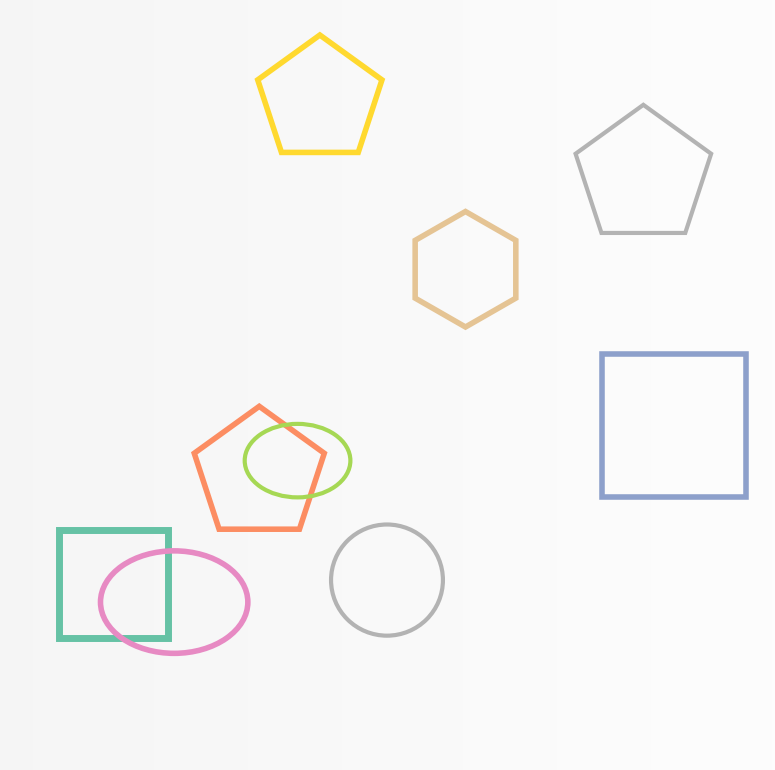[{"shape": "square", "thickness": 2.5, "radius": 0.35, "center": [0.147, 0.241]}, {"shape": "pentagon", "thickness": 2, "radius": 0.44, "center": [0.335, 0.384]}, {"shape": "square", "thickness": 2, "radius": 0.46, "center": [0.87, 0.447]}, {"shape": "oval", "thickness": 2, "radius": 0.48, "center": [0.225, 0.218]}, {"shape": "oval", "thickness": 1.5, "radius": 0.34, "center": [0.384, 0.402]}, {"shape": "pentagon", "thickness": 2, "radius": 0.42, "center": [0.413, 0.87]}, {"shape": "hexagon", "thickness": 2, "radius": 0.37, "center": [0.601, 0.65]}, {"shape": "circle", "thickness": 1.5, "radius": 0.36, "center": [0.499, 0.247]}, {"shape": "pentagon", "thickness": 1.5, "radius": 0.46, "center": [0.83, 0.772]}]